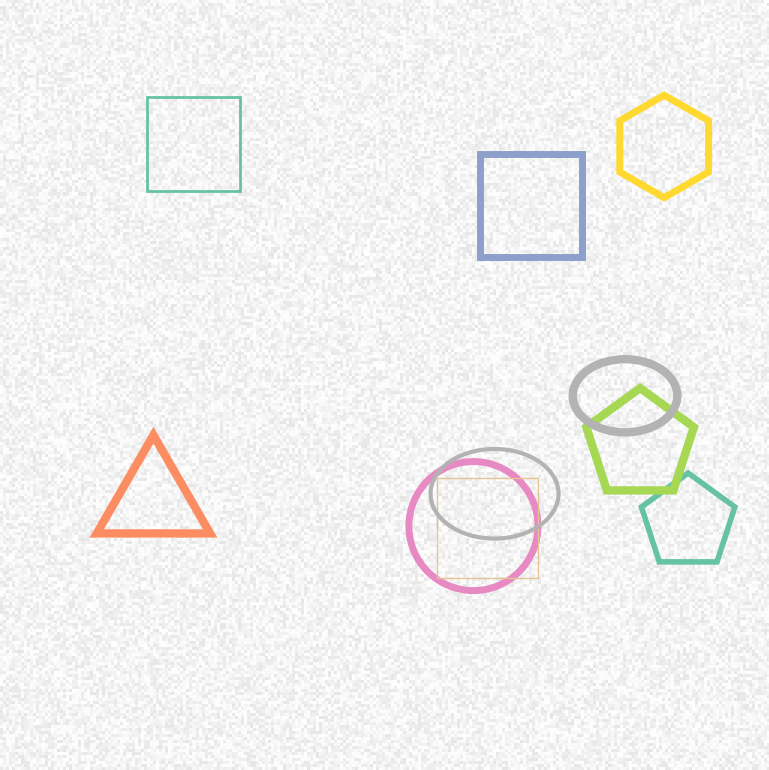[{"shape": "square", "thickness": 1, "radius": 0.3, "center": [0.252, 0.813]}, {"shape": "pentagon", "thickness": 2, "radius": 0.32, "center": [0.894, 0.322]}, {"shape": "triangle", "thickness": 3, "radius": 0.43, "center": [0.199, 0.35]}, {"shape": "square", "thickness": 2.5, "radius": 0.33, "center": [0.69, 0.733]}, {"shape": "circle", "thickness": 2.5, "radius": 0.42, "center": [0.615, 0.317]}, {"shape": "pentagon", "thickness": 3, "radius": 0.37, "center": [0.831, 0.423]}, {"shape": "hexagon", "thickness": 2.5, "radius": 0.33, "center": [0.863, 0.81]}, {"shape": "square", "thickness": 0.5, "radius": 0.33, "center": [0.633, 0.314]}, {"shape": "oval", "thickness": 3, "radius": 0.34, "center": [0.812, 0.486]}, {"shape": "oval", "thickness": 1.5, "radius": 0.42, "center": [0.642, 0.359]}]